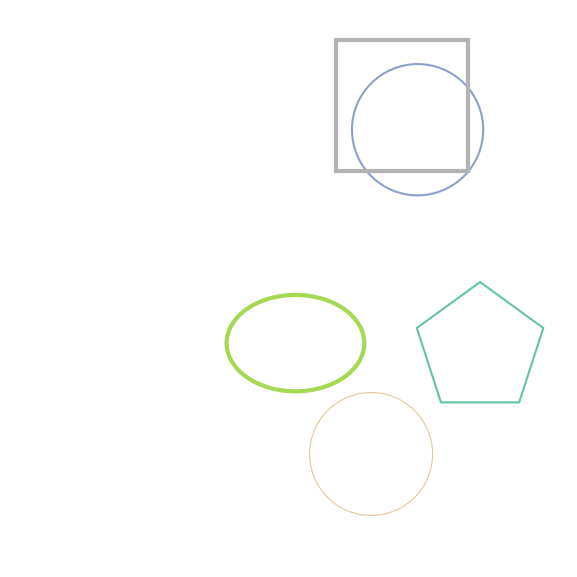[{"shape": "pentagon", "thickness": 1, "radius": 0.58, "center": [0.831, 0.396]}, {"shape": "circle", "thickness": 1, "radius": 0.57, "center": [0.723, 0.775]}, {"shape": "oval", "thickness": 2, "radius": 0.6, "center": [0.512, 0.405]}, {"shape": "circle", "thickness": 0.5, "radius": 0.53, "center": [0.643, 0.213]}, {"shape": "square", "thickness": 2, "radius": 0.57, "center": [0.696, 0.817]}]